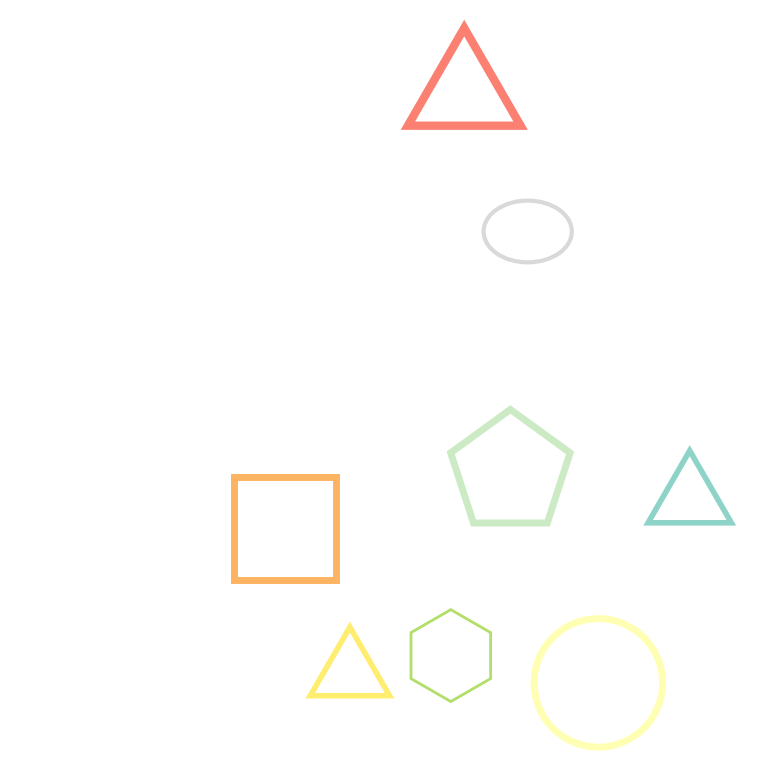[{"shape": "triangle", "thickness": 2, "radius": 0.31, "center": [0.896, 0.352]}, {"shape": "circle", "thickness": 2.5, "radius": 0.42, "center": [0.777, 0.113]}, {"shape": "triangle", "thickness": 3, "radius": 0.42, "center": [0.603, 0.879]}, {"shape": "square", "thickness": 2.5, "radius": 0.33, "center": [0.37, 0.314]}, {"shape": "hexagon", "thickness": 1, "radius": 0.3, "center": [0.585, 0.149]}, {"shape": "oval", "thickness": 1.5, "radius": 0.29, "center": [0.685, 0.699]}, {"shape": "pentagon", "thickness": 2.5, "radius": 0.41, "center": [0.663, 0.387]}, {"shape": "triangle", "thickness": 2, "radius": 0.3, "center": [0.454, 0.126]}]